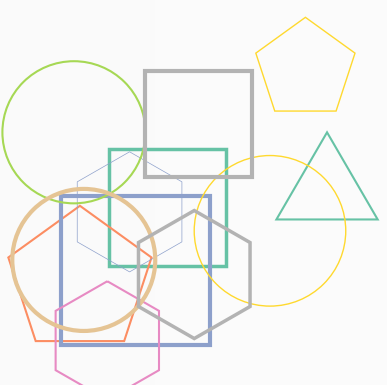[{"shape": "square", "thickness": 2.5, "radius": 0.76, "center": [0.432, 0.461]}, {"shape": "triangle", "thickness": 1.5, "radius": 0.75, "center": [0.844, 0.505]}, {"shape": "pentagon", "thickness": 1.5, "radius": 0.97, "center": [0.206, 0.271]}, {"shape": "hexagon", "thickness": 0.5, "radius": 0.78, "center": [0.334, 0.45]}, {"shape": "square", "thickness": 3, "radius": 0.96, "center": [0.35, 0.297]}, {"shape": "hexagon", "thickness": 1.5, "radius": 0.77, "center": [0.277, 0.116]}, {"shape": "circle", "thickness": 1.5, "radius": 0.92, "center": [0.191, 0.656]}, {"shape": "pentagon", "thickness": 1, "radius": 0.67, "center": [0.788, 0.82]}, {"shape": "circle", "thickness": 1, "radius": 0.98, "center": [0.697, 0.4]}, {"shape": "circle", "thickness": 3, "radius": 0.92, "center": [0.216, 0.325]}, {"shape": "hexagon", "thickness": 2.5, "radius": 0.83, "center": [0.501, 0.287]}, {"shape": "square", "thickness": 3, "radius": 0.69, "center": [0.512, 0.677]}]